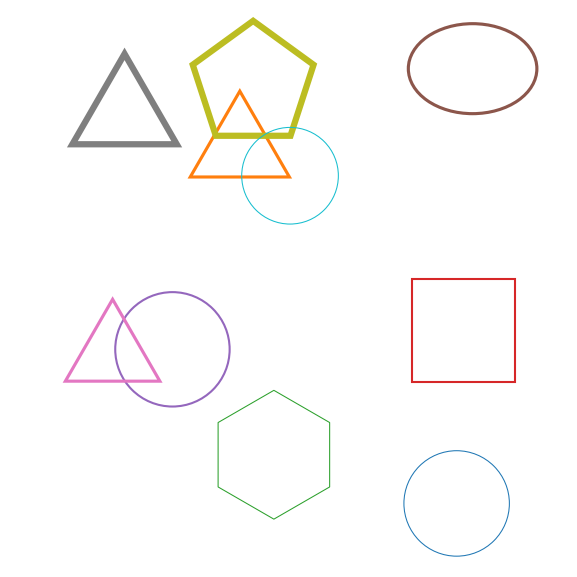[{"shape": "circle", "thickness": 0.5, "radius": 0.46, "center": [0.791, 0.127]}, {"shape": "triangle", "thickness": 1.5, "radius": 0.5, "center": [0.415, 0.742]}, {"shape": "hexagon", "thickness": 0.5, "radius": 0.56, "center": [0.474, 0.212]}, {"shape": "square", "thickness": 1, "radius": 0.44, "center": [0.803, 0.427]}, {"shape": "circle", "thickness": 1, "radius": 0.5, "center": [0.299, 0.394]}, {"shape": "oval", "thickness": 1.5, "radius": 0.56, "center": [0.818, 0.88]}, {"shape": "triangle", "thickness": 1.5, "radius": 0.47, "center": [0.195, 0.386]}, {"shape": "triangle", "thickness": 3, "radius": 0.52, "center": [0.216, 0.802]}, {"shape": "pentagon", "thickness": 3, "radius": 0.55, "center": [0.438, 0.853]}, {"shape": "circle", "thickness": 0.5, "radius": 0.42, "center": [0.502, 0.695]}]